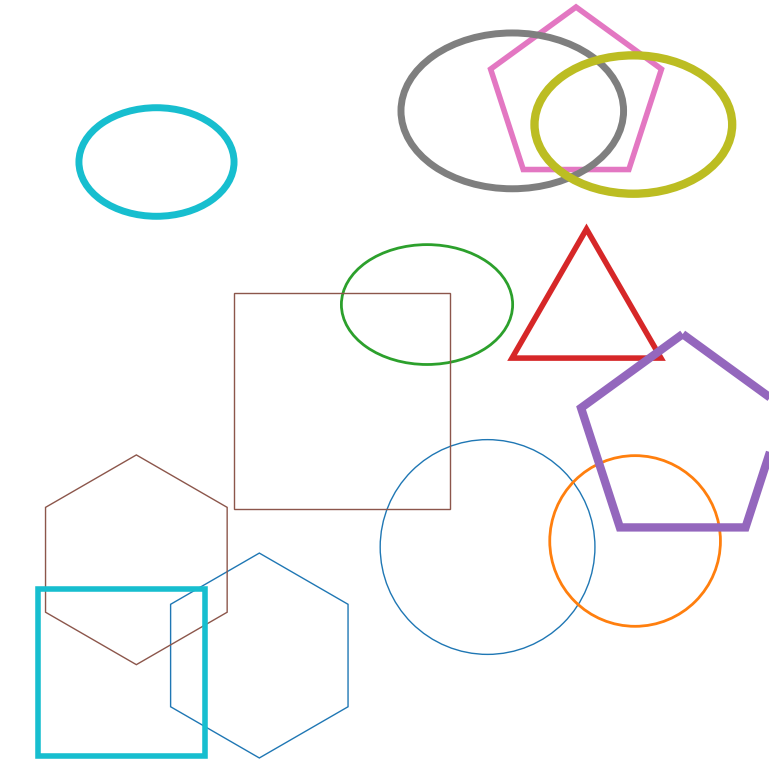[{"shape": "hexagon", "thickness": 0.5, "radius": 0.67, "center": [0.337, 0.149]}, {"shape": "circle", "thickness": 0.5, "radius": 0.7, "center": [0.633, 0.29]}, {"shape": "circle", "thickness": 1, "radius": 0.55, "center": [0.825, 0.297]}, {"shape": "oval", "thickness": 1, "radius": 0.56, "center": [0.555, 0.604]}, {"shape": "triangle", "thickness": 2, "radius": 0.56, "center": [0.762, 0.591]}, {"shape": "pentagon", "thickness": 3, "radius": 0.69, "center": [0.887, 0.427]}, {"shape": "hexagon", "thickness": 0.5, "radius": 0.68, "center": [0.177, 0.273]}, {"shape": "square", "thickness": 0.5, "radius": 0.7, "center": [0.444, 0.479]}, {"shape": "pentagon", "thickness": 2, "radius": 0.58, "center": [0.748, 0.874]}, {"shape": "oval", "thickness": 2.5, "radius": 0.72, "center": [0.665, 0.856]}, {"shape": "oval", "thickness": 3, "radius": 0.64, "center": [0.823, 0.838]}, {"shape": "oval", "thickness": 2.5, "radius": 0.5, "center": [0.203, 0.79]}, {"shape": "square", "thickness": 2, "radius": 0.54, "center": [0.158, 0.127]}]